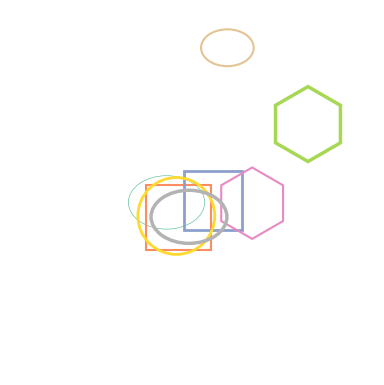[{"shape": "oval", "thickness": 0.5, "radius": 0.5, "center": [0.433, 0.474]}, {"shape": "square", "thickness": 1.5, "radius": 0.42, "center": [0.464, 0.435]}, {"shape": "square", "thickness": 2, "radius": 0.38, "center": [0.553, 0.479]}, {"shape": "hexagon", "thickness": 1.5, "radius": 0.46, "center": [0.655, 0.472]}, {"shape": "hexagon", "thickness": 2.5, "radius": 0.49, "center": [0.8, 0.678]}, {"shape": "circle", "thickness": 2, "radius": 0.5, "center": [0.458, 0.439]}, {"shape": "oval", "thickness": 1.5, "radius": 0.34, "center": [0.591, 0.876]}, {"shape": "oval", "thickness": 2.5, "radius": 0.49, "center": [0.491, 0.437]}]